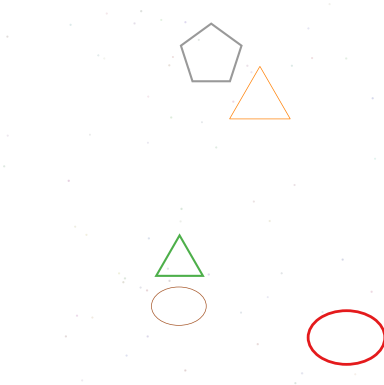[{"shape": "oval", "thickness": 2, "radius": 0.5, "center": [0.9, 0.123]}, {"shape": "triangle", "thickness": 1.5, "radius": 0.35, "center": [0.466, 0.319]}, {"shape": "triangle", "thickness": 0.5, "radius": 0.46, "center": [0.675, 0.737]}, {"shape": "oval", "thickness": 0.5, "radius": 0.36, "center": [0.465, 0.205]}, {"shape": "pentagon", "thickness": 1.5, "radius": 0.41, "center": [0.549, 0.856]}]